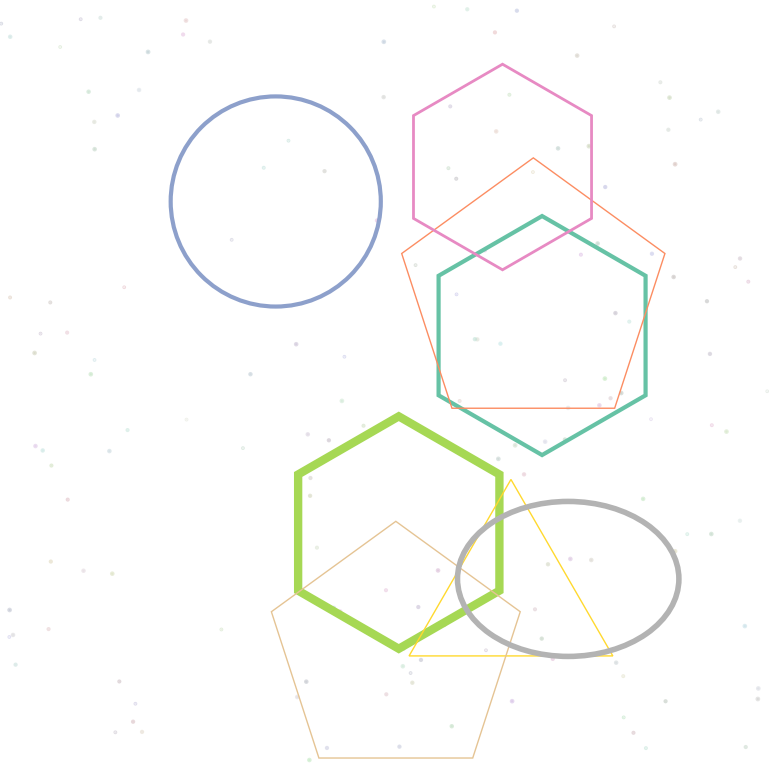[{"shape": "hexagon", "thickness": 1.5, "radius": 0.78, "center": [0.704, 0.564]}, {"shape": "pentagon", "thickness": 0.5, "radius": 0.9, "center": [0.693, 0.615]}, {"shape": "circle", "thickness": 1.5, "radius": 0.68, "center": [0.358, 0.738]}, {"shape": "hexagon", "thickness": 1, "radius": 0.67, "center": [0.653, 0.783]}, {"shape": "hexagon", "thickness": 3, "radius": 0.75, "center": [0.518, 0.308]}, {"shape": "triangle", "thickness": 0.5, "radius": 0.76, "center": [0.664, 0.225]}, {"shape": "pentagon", "thickness": 0.5, "radius": 0.85, "center": [0.514, 0.153]}, {"shape": "oval", "thickness": 2, "radius": 0.72, "center": [0.738, 0.248]}]